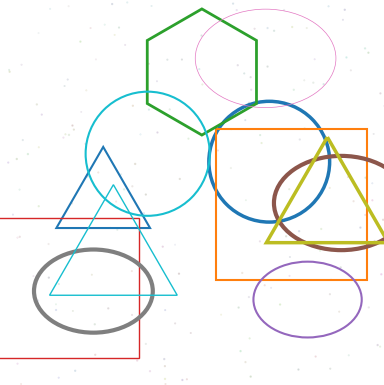[{"shape": "triangle", "thickness": 1.5, "radius": 0.7, "center": [0.268, 0.478]}, {"shape": "circle", "thickness": 2.5, "radius": 0.78, "center": [0.699, 0.58]}, {"shape": "square", "thickness": 1.5, "radius": 0.98, "center": [0.758, 0.468]}, {"shape": "hexagon", "thickness": 2, "radius": 0.82, "center": [0.524, 0.813]}, {"shape": "square", "thickness": 1, "radius": 0.91, "center": [0.179, 0.252]}, {"shape": "oval", "thickness": 1.5, "radius": 0.7, "center": [0.799, 0.222]}, {"shape": "oval", "thickness": 3, "radius": 0.87, "center": [0.886, 0.473]}, {"shape": "oval", "thickness": 0.5, "radius": 0.91, "center": [0.69, 0.848]}, {"shape": "oval", "thickness": 3, "radius": 0.77, "center": [0.243, 0.244]}, {"shape": "triangle", "thickness": 2.5, "radius": 0.91, "center": [0.85, 0.461]}, {"shape": "triangle", "thickness": 1, "radius": 0.96, "center": [0.295, 0.329]}, {"shape": "circle", "thickness": 1.5, "radius": 0.81, "center": [0.384, 0.601]}]